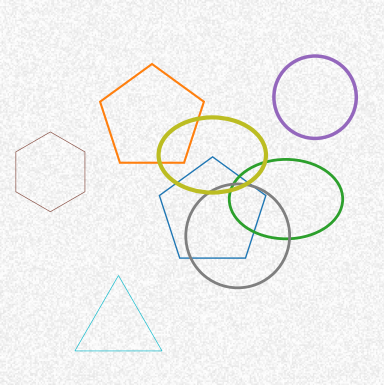[{"shape": "pentagon", "thickness": 1, "radius": 0.73, "center": [0.552, 0.447]}, {"shape": "pentagon", "thickness": 1.5, "radius": 0.71, "center": [0.395, 0.692]}, {"shape": "oval", "thickness": 2, "radius": 0.74, "center": [0.743, 0.483]}, {"shape": "circle", "thickness": 2.5, "radius": 0.53, "center": [0.818, 0.748]}, {"shape": "hexagon", "thickness": 0.5, "radius": 0.52, "center": [0.131, 0.554]}, {"shape": "circle", "thickness": 2, "radius": 0.67, "center": [0.617, 0.387]}, {"shape": "oval", "thickness": 3, "radius": 0.7, "center": [0.551, 0.597]}, {"shape": "triangle", "thickness": 0.5, "radius": 0.65, "center": [0.308, 0.154]}]